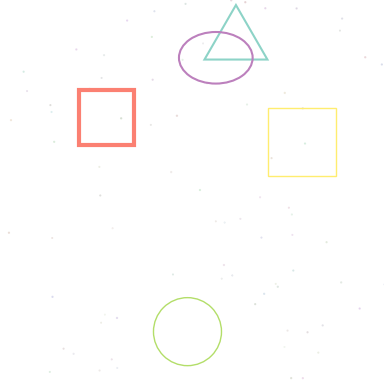[{"shape": "triangle", "thickness": 1.5, "radius": 0.47, "center": [0.613, 0.893]}, {"shape": "square", "thickness": 3, "radius": 0.36, "center": [0.276, 0.694]}, {"shape": "circle", "thickness": 1, "radius": 0.44, "center": [0.487, 0.139]}, {"shape": "oval", "thickness": 1.5, "radius": 0.48, "center": [0.561, 0.85]}, {"shape": "square", "thickness": 1, "radius": 0.44, "center": [0.785, 0.631]}]